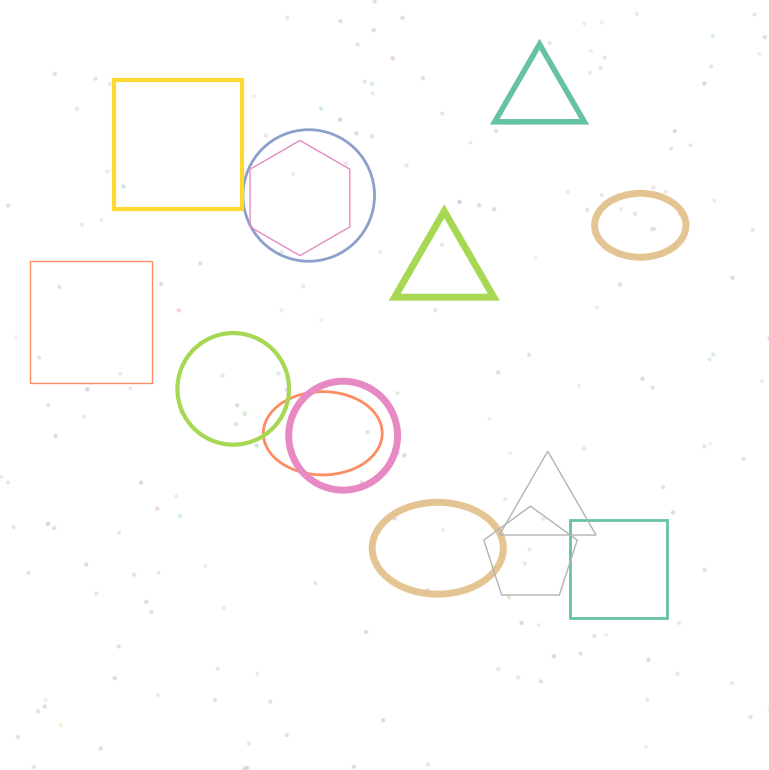[{"shape": "square", "thickness": 1, "radius": 0.32, "center": [0.804, 0.261]}, {"shape": "triangle", "thickness": 2, "radius": 0.34, "center": [0.701, 0.875]}, {"shape": "square", "thickness": 0.5, "radius": 0.4, "center": [0.118, 0.582]}, {"shape": "oval", "thickness": 1, "radius": 0.39, "center": [0.419, 0.437]}, {"shape": "circle", "thickness": 1, "radius": 0.43, "center": [0.401, 0.746]}, {"shape": "hexagon", "thickness": 0.5, "radius": 0.37, "center": [0.39, 0.743]}, {"shape": "circle", "thickness": 2.5, "radius": 0.35, "center": [0.446, 0.434]}, {"shape": "triangle", "thickness": 2.5, "radius": 0.37, "center": [0.577, 0.651]}, {"shape": "circle", "thickness": 1.5, "radius": 0.36, "center": [0.303, 0.495]}, {"shape": "square", "thickness": 1.5, "radius": 0.42, "center": [0.232, 0.812]}, {"shape": "oval", "thickness": 2.5, "radius": 0.3, "center": [0.832, 0.707]}, {"shape": "oval", "thickness": 2.5, "radius": 0.43, "center": [0.569, 0.288]}, {"shape": "pentagon", "thickness": 0.5, "radius": 0.32, "center": [0.689, 0.279]}, {"shape": "triangle", "thickness": 0.5, "radius": 0.36, "center": [0.711, 0.341]}]